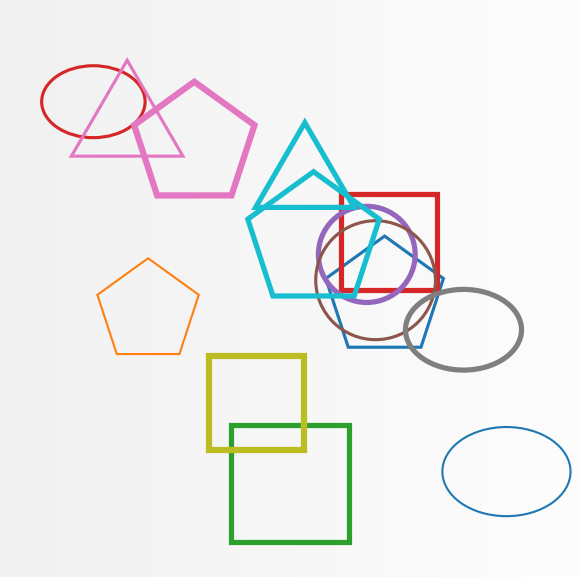[{"shape": "pentagon", "thickness": 1.5, "radius": 0.53, "center": [0.662, 0.484]}, {"shape": "oval", "thickness": 1, "radius": 0.55, "center": [0.871, 0.183]}, {"shape": "pentagon", "thickness": 1, "radius": 0.46, "center": [0.255, 0.46]}, {"shape": "square", "thickness": 2.5, "radius": 0.51, "center": [0.499, 0.162]}, {"shape": "square", "thickness": 2.5, "radius": 0.42, "center": [0.67, 0.58]}, {"shape": "oval", "thickness": 1.5, "radius": 0.44, "center": [0.161, 0.823]}, {"shape": "circle", "thickness": 2.5, "radius": 0.42, "center": [0.631, 0.559]}, {"shape": "circle", "thickness": 1.5, "radius": 0.51, "center": [0.646, 0.514]}, {"shape": "triangle", "thickness": 1.5, "radius": 0.55, "center": [0.219, 0.784]}, {"shape": "pentagon", "thickness": 3, "radius": 0.54, "center": [0.334, 0.749]}, {"shape": "oval", "thickness": 2.5, "radius": 0.5, "center": [0.797, 0.428]}, {"shape": "square", "thickness": 3, "radius": 0.41, "center": [0.442, 0.302]}, {"shape": "pentagon", "thickness": 2.5, "radius": 0.59, "center": [0.539, 0.583]}, {"shape": "triangle", "thickness": 2.5, "radius": 0.49, "center": [0.524, 0.689]}]